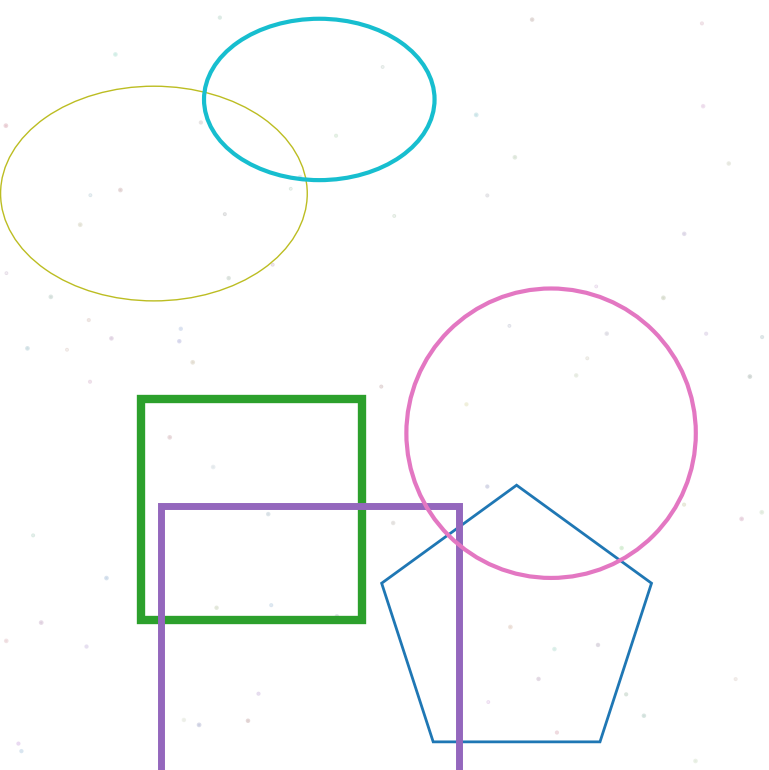[{"shape": "pentagon", "thickness": 1, "radius": 0.92, "center": [0.671, 0.186]}, {"shape": "square", "thickness": 3, "radius": 0.72, "center": [0.327, 0.338]}, {"shape": "square", "thickness": 2.5, "radius": 0.97, "center": [0.403, 0.15]}, {"shape": "circle", "thickness": 1.5, "radius": 0.94, "center": [0.716, 0.437]}, {"shape": "oval", "thickness": 0.5, "radius": 1.0, "center": [0.2, 0.749]}, {"shape": "oval", "thickness": 1.5, "radius": 0.75, "center": [0.415, 0.871]}]